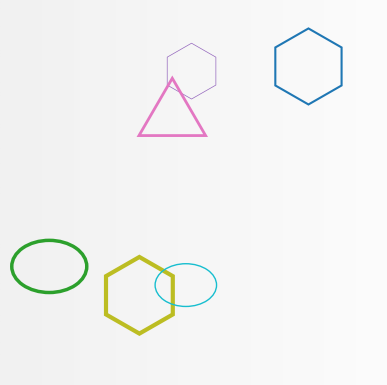[{"shape": "hexagon", "thickness": 1.5, "radius": 0.49, "center": [0.796, 0.827]}, {"shape": "oval", "thickness": 2.5, "radius": 0.48, "center": [0.127, 0.308]}, {"shape": "hexagon", "thickness": 0.5, "radius": 0.36, "center": [0.494, 0.815]}, {"shape": "triangle", "thickness": 2, "radius": 0.5, "center": [0.445, 0.697]}, {"shape": "hexagon", "thickness": 3, "radius": 0.5, "center": [0.36, 0.233]}, {"shape": "oval", "thickness": 1, "radius": 0.4, "center": [0.48, 0.26]}]